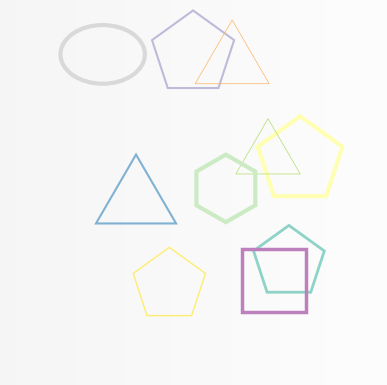[{"shape": "pentagon", "thickness": 2, "radius": 0.48, "center": [0.746, 0.319]}, {"shape": "pentagon", "thickness": 3, "radius": 0.57, "center": [0.774, 0.583]}, {"shape": "pentagon", "thickness": 1.5, "radius": 0.56, "center": [0.498, 0.861]}, {"shape": "triangle", "thickness": 1.5, "radius": 0.6, "center": [0.351, 0.479]}, {"shape": "triangle", "thickness": 0.5, "radius": 0.55, "center": [0.599, 0.838]}, {"shape": "triangle", "thickness": 0.5, "radius": 0.48, "center": [0.692, 0.596]}, {"shape": "oval", "thickness": 3, "radius": 0.54, "center": [0.265, 0.859]}, {"shape": "square", "thickness": 2.5, "radius": 0.41, "center": [0.707, 0.271]}, {"shape": "hexagon", "thickness": 3, "radius": 0.44, "center": [0.583, 0.511]}, {"shape": "pentagon", "thickness": 1, "radius": 0.49, "center": [0.437, 0.26]}]